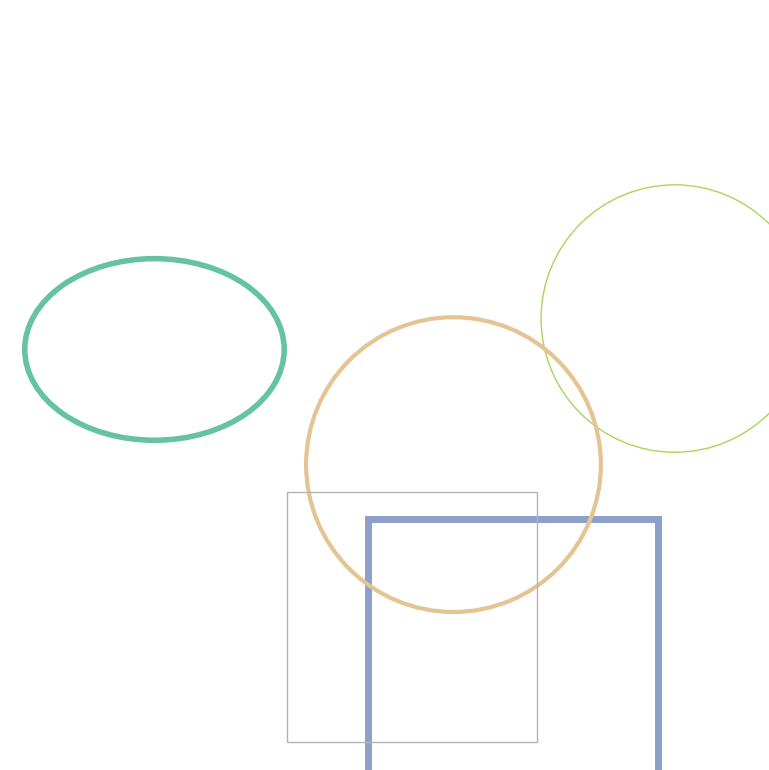[{"shape": "oval", "thickness": 2, "radius": 0.84, "center": [0.201, 0.546]}, {"shape": "square", "thickness": 2.5, "radius": 0.94, "center": [0.666, 0.138]}, {"shape": "circle", "thickness": 0.5, "radius": 0.87, "center": [0.876, 0.586]}, {"shape": "circle", "thickness": 1.5, "radius": 0.96, "center": [0.589, 0.397]}, {"shape": "square", "thickness": 0.5, "radius": 0.81, "center": [0.535, 0.199]}]